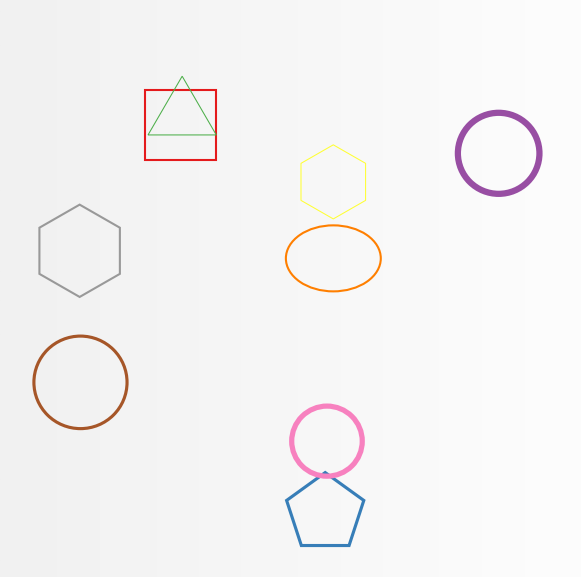[{"shape": "square", "thickness": 1, "radius": 0.31, "center": [0.31, 0.783]}, {"shape": "pentagon", "thickness": 1.5, "radius": 0.35, "center": [0.559, 0.111]}, {"shape": "triangle", "thickness": 0.5, "radius": 0.34, "center": [0.313, 0.799]}, {"shape": "circle", "thickness": 3, "radius": 0.35, "center": [0.858, 0.734]}, {"shape": "oval", "thickness": 1, "radius": 0.41, "center": [0.573, 0.552]}, {"shape": "hexagon", "thickness": 0.5, "radius": 0.32, "center": [0.573, 0.684]}, {"shape": "circle", "thickness": 1.5, "radius": 0.4, "center": [0.138, 0.337]}, {"shape": "circle", "thickness": 2.5, "radius": 0.3, "center": [0.563, 0.235]}, {"shape": "hexagon", "thickness": 1, "radius": 0.4, "center": [0.137, 0.565]}]